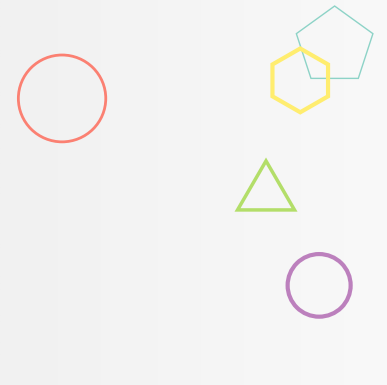[{"shape": "pentagon", "thickness": 1, "radius": 0.52, "center": [0.864, 0.88]}, {"shape": "circle", "thickness": 2, "radius": 0.56, "center": [0.16, 0.744]}, {"shape": "triangle", "thickness": 2.5, "radius": 0.42, "center": [0.686, 0.497]}, {"shape": "circle", "thickness": 3, "radius": 0.41, "center": [0.824, 0.259]}, {"shape": "hexagon", "thickness": 3, "radius": 0.41, "center": [0.775, 0.791]}]